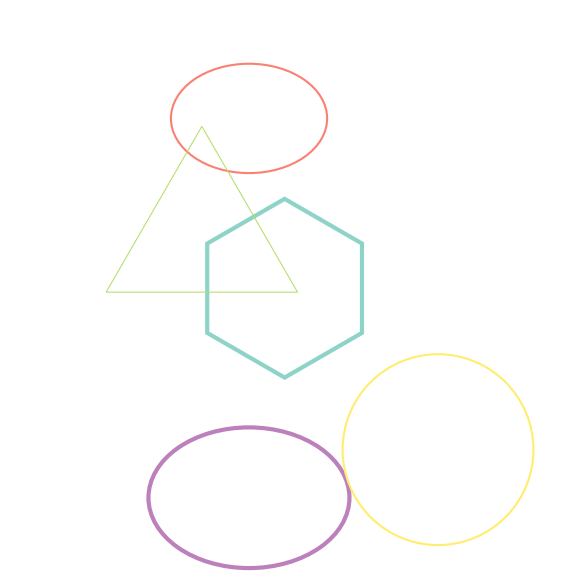[{"shape": "hexagon", "thickness": 2, "radius": 0.77, "center": [0.493, 0.5]}, {"shape": "oval", "thickness": 1, "radius": 0.68, "center": [0.431, 0.794]}, {"shape": "triangle", "thickness": 0.5, "radius": 0.96, "center": [0.35, 0.589]}, {"shape": "oval", "thickness": 2, "radius": 0.87, "center": [0.431, 0.137]}, {"shape": "circle", "thickness": 1, "radius": 0.83, "center": [0.758, 0.221]}]